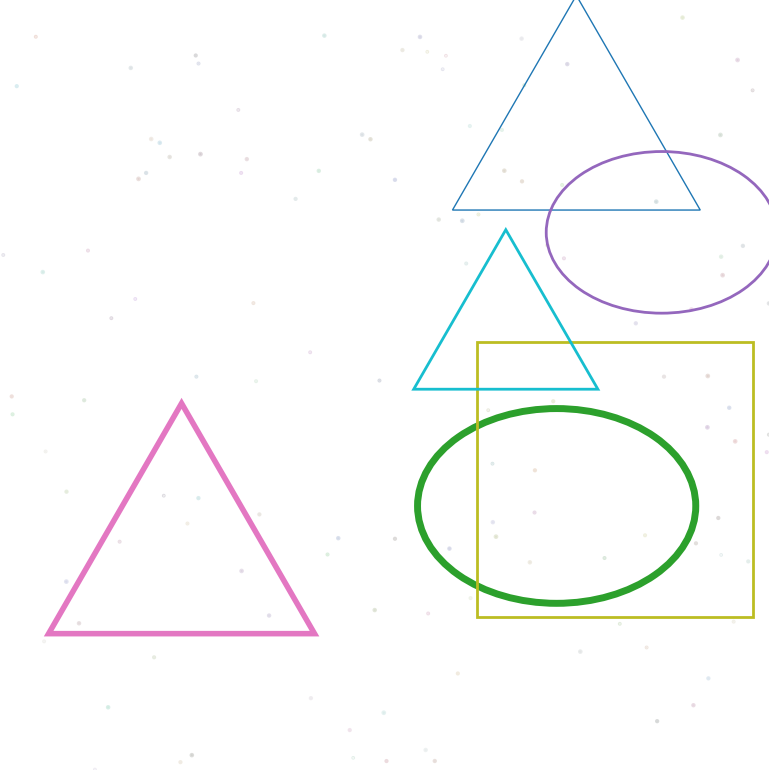[{"shape": "triangle", "thickness": 0.5, "radius": 0.93, "center": [0.749, 0.82]}, {"shape": "oval", "thickness": 2.5, "radius": 0.9, "center": [0.723, 0.343]}, {"shape": "oval", "thickness": 1, "radius": 0.75, "center": [0.859, 0.698]}, {"shape": "triangle", "thickness": 2, "radius": 1.0, "center": [0.236, 0.277]}, {"shape": "square", "thickness": 1, "radius": 0.9, "center": [0.799, 0.377]}, {"shape": "triangle", "thickness": 1, "radius": 0.69, "center": [0.657, 0.564]}]